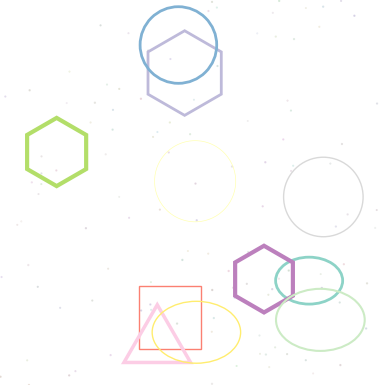[{"shape": "oval", "thickness": 2, "radius": 0.44, "center": [0.803, 0.271]}, {"shape": "circle", "thickness": 0.5, "radius": 0.53, "center": [0.507, 0.529]}, {"shape": "hexagon", "thickness": 2, "radius": 0.55, "center": [0.48, 0.81]}, {"shape": "square", "thickness": 1, "radius": 0.41, "center": [0.442, 0.176]}, {"shape": "circle", "thickness": 2, "radius": 0.5, "center": [0.463, 0.883]}, {"shape": "hexagon", "thickness": 3, "radius": 0.44, "center": [0.147, 0.605]}, {"shape": "triangle", "thickness": 2.5, "radius": 0.5, "center": [0.409, 0.108]}, {"shape": "circle", "thickness": 1, "radius": 0.52, "center": [0.84, 0.488]}, {"shape": "hexagon", "thickness": 3, "radius": 0.43, "center": [0.686, 0.275]}, {"shape": "oval", "thickness": 1.5, "radius": 0.58, "center": [0.832, 0.169]}, {"shape": "oval", "thickness": 1, "radius": 0.57, "center": [0.51, 0.137]}]